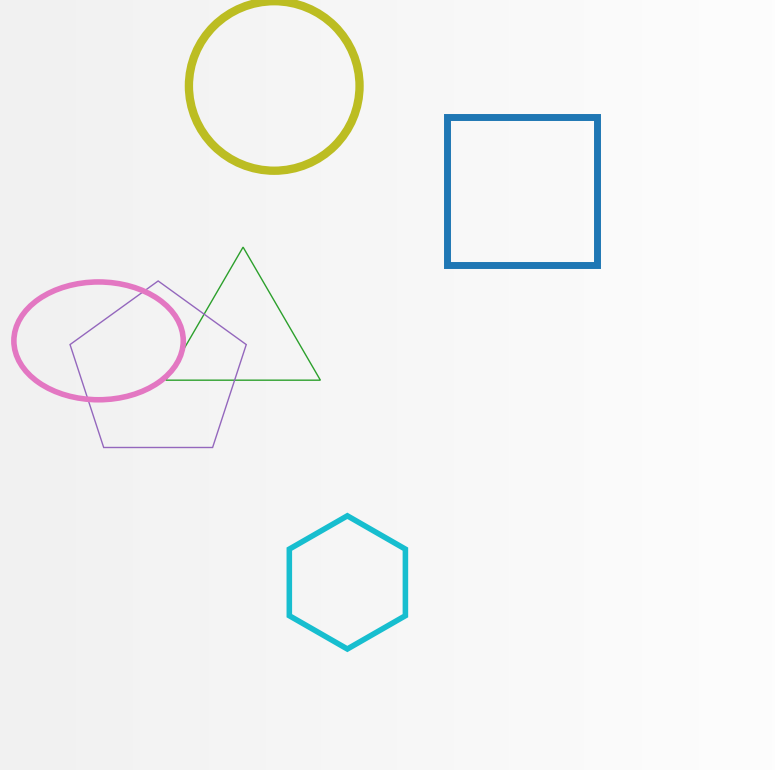[{"shape": "square", "thickness": 2.5, "radius": 0.48, "center": [0.673, 0.752]}, {"shape": "triangle", "thickness": 0.5, "radius": 0.58, "center": [0.314, 0.564]}, {"shape": "pentagon", "thickness": 0.5, "radius": 0.6, "center": [0.204, 0.516]}, {"shape": "oval", "thickness": 2, "radius": 0.55, "center": [0.127, 0.557]}, {"shape": "circle", "thickness": 3, "radius": 0.55, "center": [0.354, 0.888]}, {"shape": "hexagon", "thickness": 2, "radius": 0.43, "center": [0.448, 0.244]}]